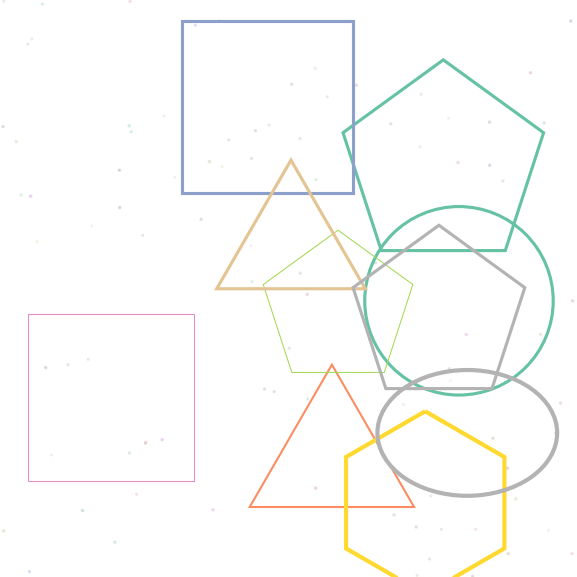[{"shape": "circle", "thickness": 1.5, "radius": 0.82, "center": [0.795, 0.478]}, {"shape": "pentagon", "thickness": 1.5, "radius": 0.91, "center": [0.768, 0.713]}, {"shape": "triangle", "thickness": 1, "radius": 0.82, "center": [0.575, 0.203]}, {"shape": "square", "thickness": 1.5, "radius": 0.74, "center": [0.463, 0.813]}, {"shape": "square", "thickness": 0.5, "radius": 0.72, "center": [0.191, 0.311]}, {"shape": "pentagon", "thickness": 0.5, "radius": 0.68, "center": [0.585, 0.464]}, {"shape": "hexagon", "thickness": 2, "radius": 0.79, "center": [0.736, 0.129]}, {"shape": "triangle", "thickness": 1.5, "radius": 0.74, "center": [0.504, 0.573]}, {"shape": "pentagon", "thickness": 1.5, "radius": 0.78, "center": [0.76, 0.453]}, {"shape": "oval", "thickness": 2, "radius": 0.78, "center": [0.809, 0.25]}]